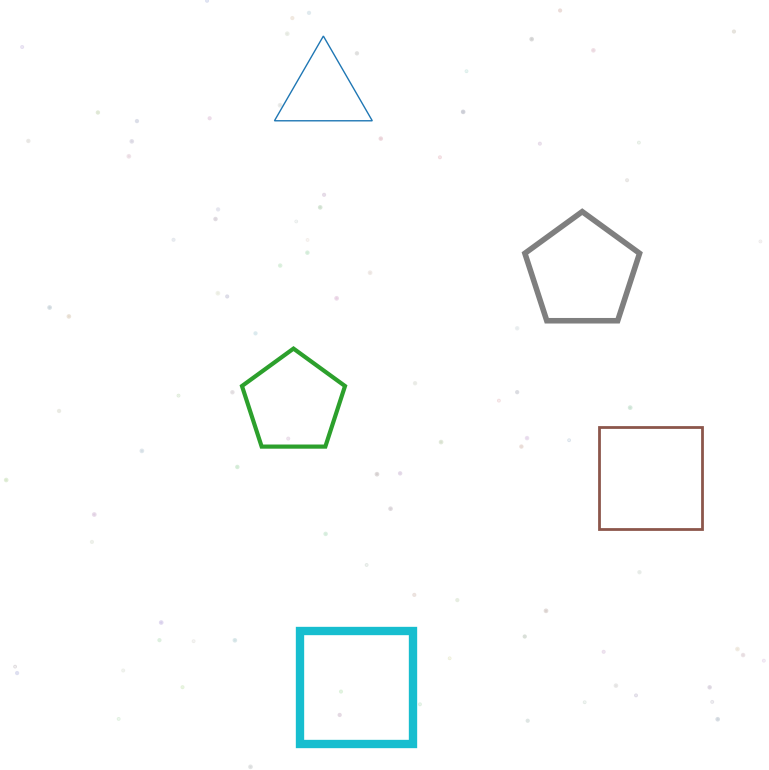[{"shape": "triangle", "thickness": 0.5, "radius": 0.37, "center": [0.42, 0.88]}, {"shape": "pentagon", "thickness": 1.5, "radius": 0.35, "center": [0.381, 0.477]}, {"shape": "square", "thickness": 1, "radius": 0.33, "center": [0.845, 0.379]}, {"shape": "pentagon", "thickness": 2, "radius": 0.39, "center": [0.756, 0.647]}, {"shape": "square", "thickness": 3, "radius": 0.37, "center": [0.463, 0.107]}]